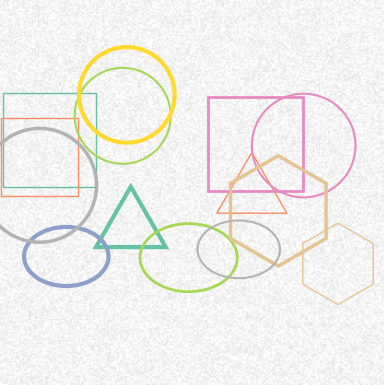[{"shape": "triangle", "thickness": 3, "radius": 0.52, "center": [0.34, 0.41]}, {"shape": "square", "thickness": 1, "radius": 0.61, "center": [0.129, 0.637]}, {"shape": "triangle", "thickness": 1, "radius": 0.53, "center": [0.654, 0.499]}, {"shape": "square", "thickness": 1, "radius": 0.5, "center": [0.103, 0.592]}, {"shape": "oval", "thickness": 3, "radius": 0.55, "center": [0.172, 0.334]}, {"shape": "square", "thickness": 2, "radius": 0.61, "center": [0.664, 0.626]}, {"shape": "circle", "thickness": 1.5, "radius": 0.67, "center": [0.789, 0.622]}, {"shape": "circle", "thickness": 1.5, "radius": 0.62, "center": [0.319, 0.699]}, {"shape": "oval", "thickness": 2, "radius": 0.63, "center": [0.49, 0.331]}, {"shape": "circle", "thickness": 3, "radius": 0.62, "center": [0.329, 0.754]}, {"shape": "hexagon", "thickness": 2.5, "radius": 0.72, "center": [0.723, 0.452]}, {"shape": "hexagon", "thickness": 1, "radius": 0.53, "center": [0.878, 0.315]}, {"shape": "circle", "thickness": 2.5, "radius": 0.74, "center": [0.103, 0.519]}, {"shape": "oval", "thickness": 1.5, "radius": 0.54, "center": [0.62, 0.352]}]